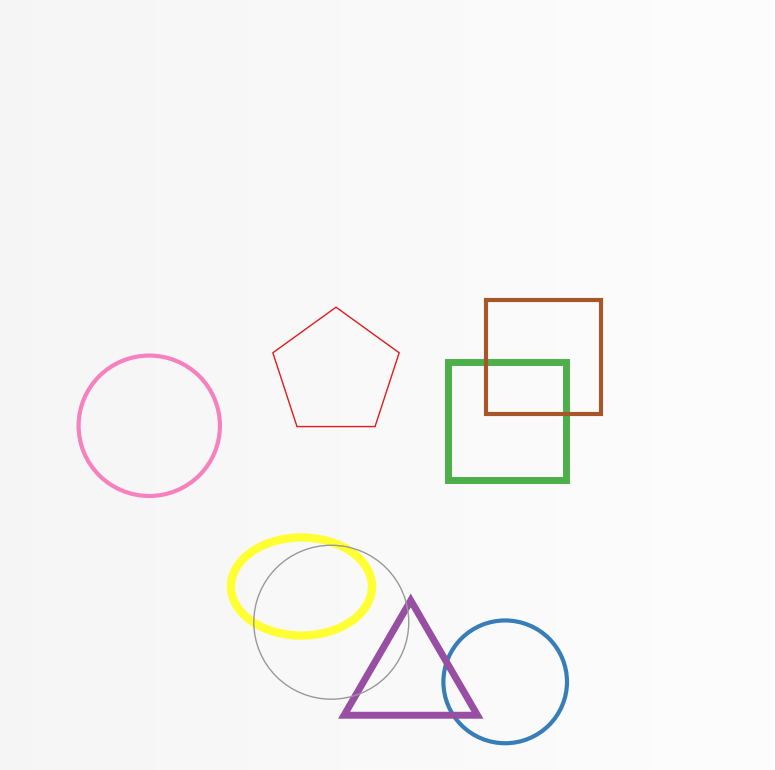[{"shape": "pentagon", "thickness": 0.5, "radius": 0.43, "center": [0.434, 0.515]}, {"shape": "circle", "thickness": 1.5, "radius": 0.4, "center": [0.652, 0.114]}, {"shape": "square", "thickness": 2.5, "radius": 0.38, "center": [0.654, 0.453]}, {"shape": "triangle", "thickness": 2.5, "radius": 0.5, "center": [0.53, 0.121]}, {"shape": "oval", "thickness": 3, "radius": 0.46, "center": [0.389, 0.238]}, {"shape": "square", "thickness": 1.5, "radius": 0.37, "center": [0.701, 0.536]}, {"shape": "circle", "thickness": 1.5, "radius": 0.46, "center": [0.193, 0.447]}, {"shape": "circle", "thickness": 0.5, "radius": 0.5, "center": [0.427, 0.192]}]